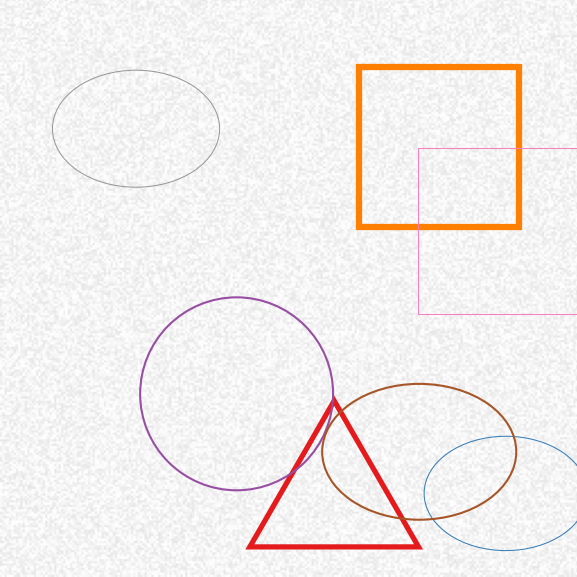[{"shape": "triangle", "thickness": 2.5, "radius": 0.84, "center": [0.579, 0.136]}, {"shape": "oval", "thickness": 0.5, "radius": 0.71, "center": [0.876, 0.145]}, {"shape": "circle", "thickness": 1, "radius": 0.84, "center": [0.41, 0.317]}, {"shape": "square", "thickness": 3, "radius": 0.69, "center": [0.76, 0.744]}, {"shape": "oval", "thickness": 1, "radius": 0.84, "center": [0.726, 0.217]}, {"shape": "square", "thickness": 0.5, "radius": 0.72, "center": [0.867, 0.6]}, {"shape": "oval", "thickness": 0.5, "radius": 0.72, "center": [0.236, 0.776]}]